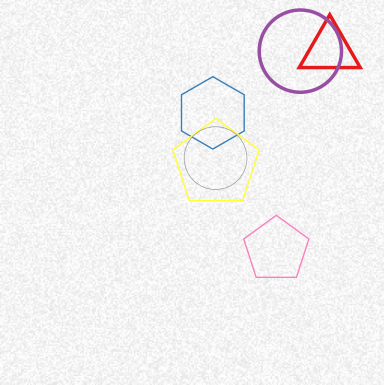[{"shape": "triangle", "thickness": 2.5, "radius": 0.46, "center": [0.856, 0.87]}, {"shape": "hexagon", "thickness": 1, "radius": 0.47, "center": [0.553, 0.707]}, {"shape": "circle", "thickness": 2.5, "radius": 0.53, "center": [0.78, 0.867]}, {"shape": "pentagon", "thickness": 1, "radius": 0.59, "center": [0.561, 0.574]}, {"shape": "pentagon", "thickness": 1, "radius": 0.44, "center": [0.718, 0.352]}, {"shape": "circle", "thickness": 0.5, "radius": 0.41, "center": [0.56, 0.589]}]